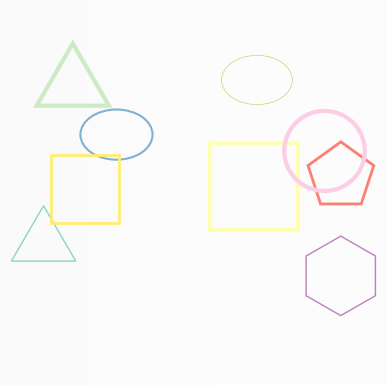[{"shape": "triangle", "thickness": 1, "radius": 0.48, "center": [0.112, 0.37]}, {"shape": "square", "thickness": 3, "radius": 0.57, "center": [0.656, 0.515]}, {"shape": "pentagon", "thickness": 2, "radius": 0.45, "center": [0.88, 0.542]}, {"shape": "oval", "thickness": 1.5, "radius": 0.47, "center": [0.301, 0.65]}, {"shape": "oval", "thickness": 0.5, "radius": 0.46, "center": [0.663, 0.792]}, {"shape": "circle", "thickness": 3, "radius": 0.52, "center": [0.838, 0.608]}, {"shape": "hexagon", "thickness": 1, "radius": 0.52, "center": [0.879, 0.283]}, {"shape": "triangle", "thickness": 3, "radius": 0.54, "center": [0.188, 0.779]}, {"shape": "square", "thickness": 2, "radius": 0.44, "center": [0.219, 0.51]}]